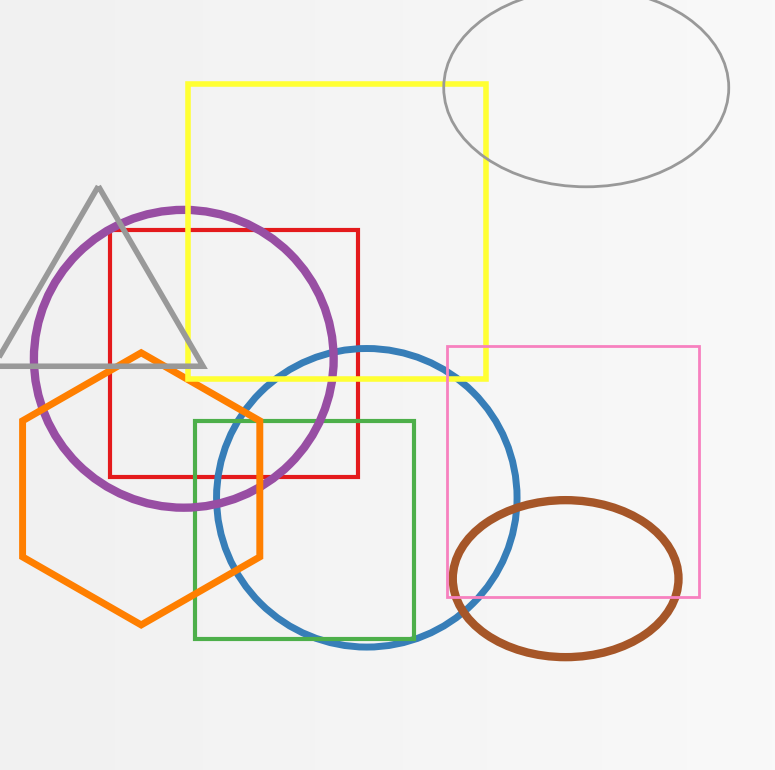[{"shape": "square", "thickness": 1.5, "radius": 0.8, "center": [0.302, 0.541]}, {"shape": "circle", "thickness": 2.5, "radius": 0.97, "center": [0.473, 0.354]}, {"shape": "square", "thickness": 1.5, "radius": 0.71, "center": [0.393, 0.312]}, {"shape": "circle", "thickness": 3, "radius": 0.97, "center": [0.237, 0.534]}, {"shape": "hexagon", "thickness": 2.5, "radius": 0.88, "center": [0.182, 0.365]}, {"shape": "square", "thickness": 2, "radius": 0.96, "center": [0.435, 0.699]}, {"shape": "oval", "thickness": 3, "radius": 0.73, "center": [0.73, 0.249]}, {"shape": "square", "thickness": 1, "radius": 0.81, "center": [0.739, 0.387]}, {"shape": "triangle", "thickness": 2, "radius": 0.78, "center": [0.127, 0.602]}, {"shape": "oval", "thickness": 1, "radius": 0.92, "center": [0.756, 0.886]}]